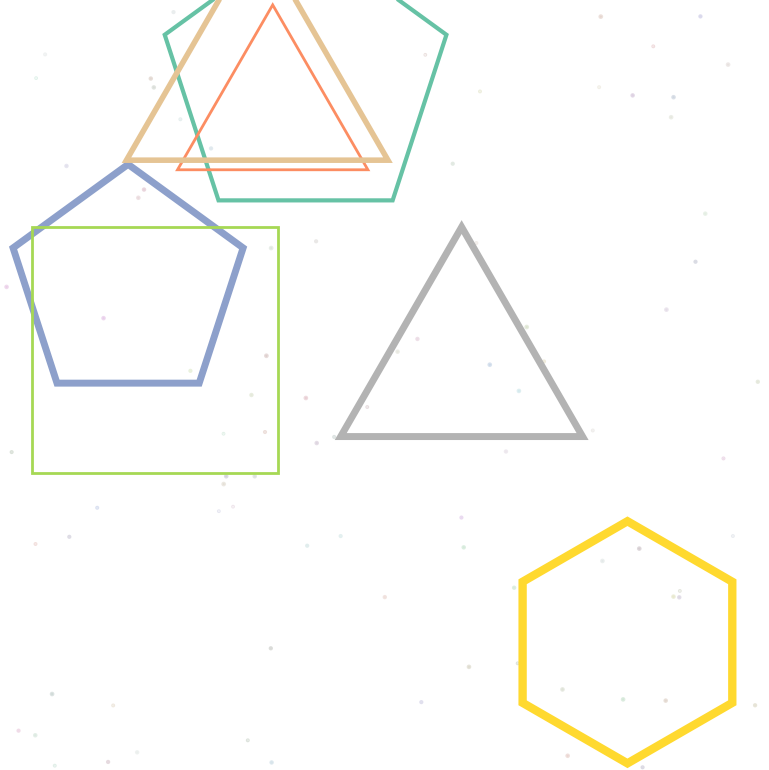[{"shape": "pentagon", "thickness": 1.5, "radius": 0.96, "center": [0.397, 0.895]}, {"shape": "triangle", "thickness": 1, "radius": 0.71, "center": [0.354, 0.851]}, {"shape": "pentagon", "thickness": 2.5, "radius": 0.79, "center": [0.166, 0.629]}, {"shape": "square", "thickness": 1, "radius": 0.8, "center": [0.202, 0.546]}, {"shape": "hexagon", "thickness": 3, "radius": 0.79, "center": [0.815, 0.166]}, {"shape": "triangle", "thickness": 2, "radius": 0.98, "center": [0.334, 0.89]}, {"shape": "triangle", "thickness": 2.5, "radius": 0.91, "center": [0.6, 0.524]}]